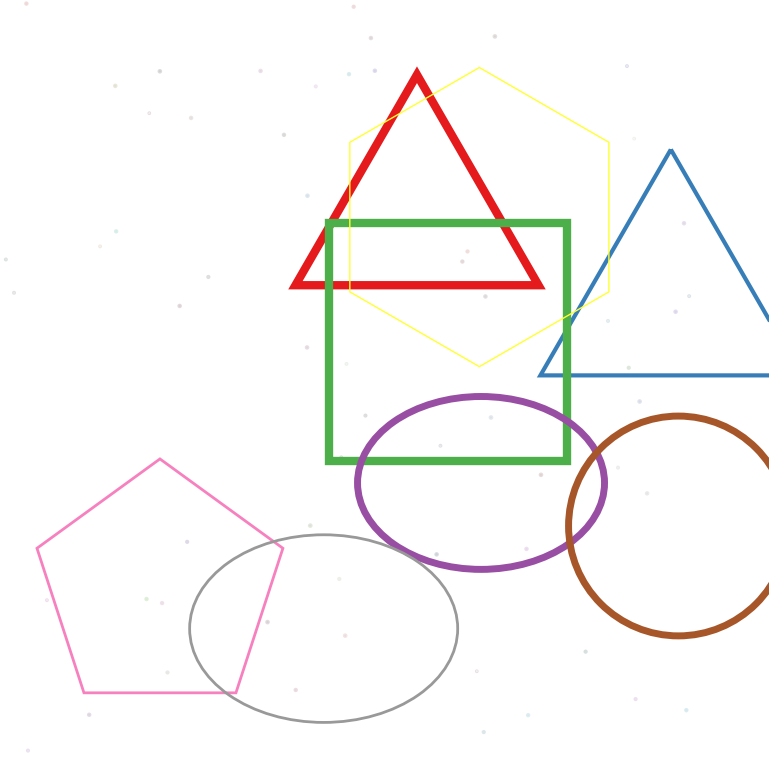[{"shape": "triangle", "thickness": 3, "radius": 0.91, "center": [0.542, 0.721]}, {"shape": "triangle", "thickness": 1.5, "radius": 0.98, "center": [0.871, 0.61]}, {"shape": "square", "thickness": 3, "radius": 0.77, "center": [0.582, 0.555]}, {"shape": "oval", "thickness": 2.5, "radius": 0.8, "center": [0.625, 0.373]}, {"shape": "hexagon", "thickness": 0.5, "radius": 0.97, "center": [0.623, 0.718]}, {"shape": "circle", "thickness": 2.5, "radius": 0.71, "center": [0.881, 0.317]}, {"shape": "pentagon", "thickness": 1, "radius": 0.84, "center": [0.208, 0.236]}, {"shape": "oval", "thickness": 1, "radius": 0.87, "center": [0.42, 0.184]}]